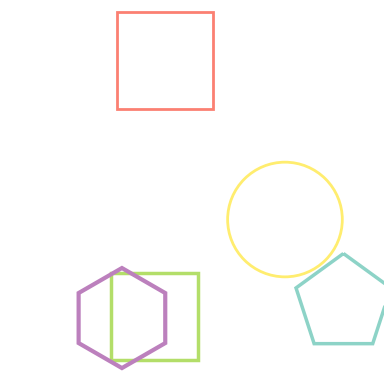[{"shape": "pentagon", "thickness": 2.5, "radius": 0.65, "center": [0.892, 0.212]}, {"shape": "square", "thickness": 2, "radius": 0.63, "center": [0.429, 0.843]}, {"shape": "square", "thickness": 2.5, "radius": 0.57, "center": [0.401, 0.178]}, {"shape": "hexagon", "thickness": 3, "radius": 0.65, "center": [0.317, 0.174]}, {"shape": "circle", "thickness": 2, "radius": 0.74, "center": [0.74, 0.43]}]